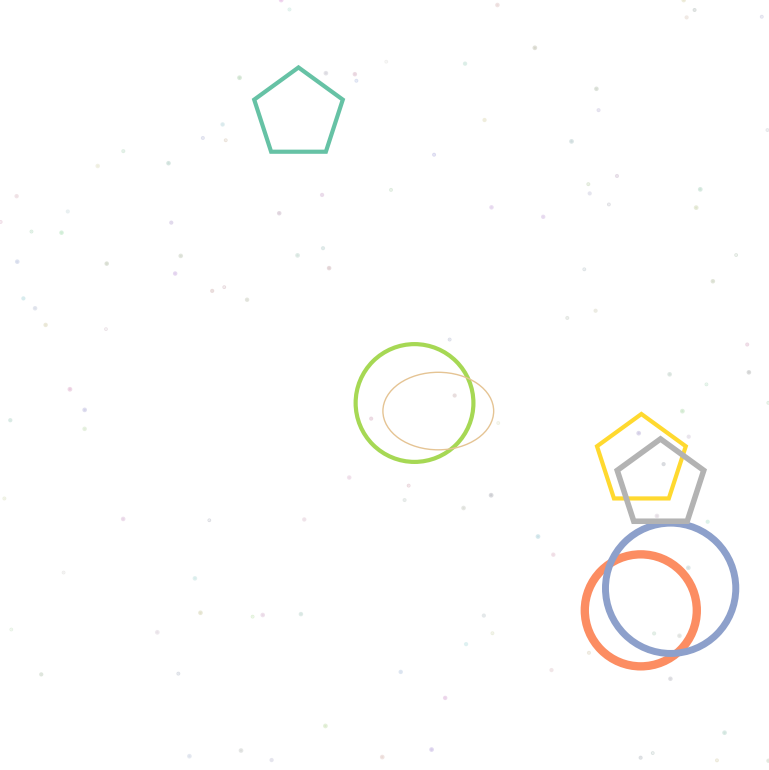[{"shape": "pentagon", "thickness": 1.5, "radius": 0.3, "center": [0.388, 0.852]}, {"shape": "circle", "thickness": 3, "radius": 0.36, "center": [0.832, 0.207]}, {"shape": "circle", "thickness": 2.5, "radius": 0.42, "center": [0.871, 0.236]}, {"shape": "circle", "thickness": 1.5, "radius": 0.38, "center": [0.538, 0.477]}, {"shape": "pentagon", "thickness": 1.5, "radius": 0.3, "center": [0.833, 0.402]}, {"shape": "oval", "thickness": 0.5, "radius": 0.36, "center": [0.569, 0.466]}, {"shape": "pentagon", "thickness": 2, "radius": 0.3, "center": [0.858, 0.371]}]